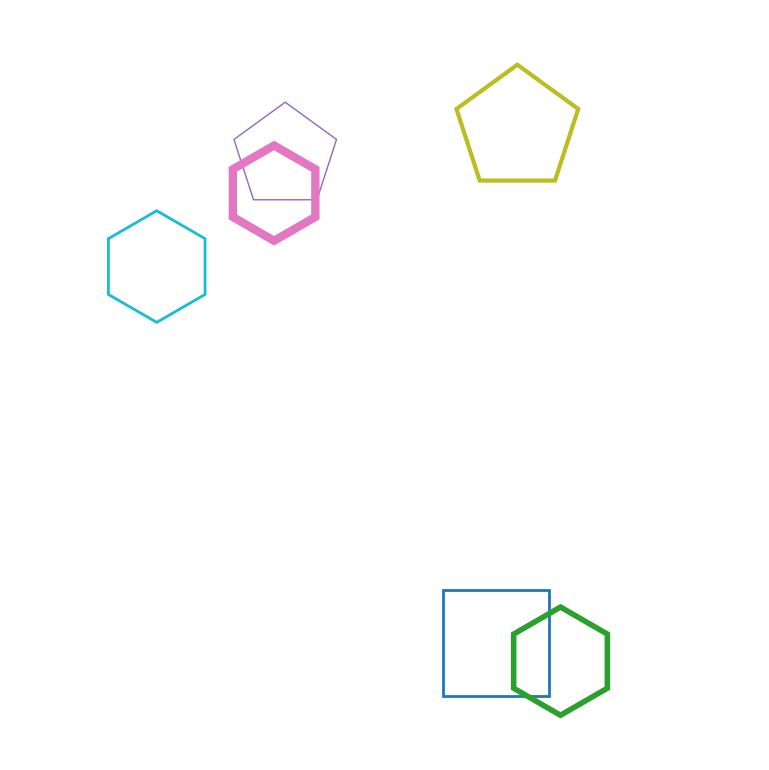[{"shape": "square", "thickness": 1, "radius": 0.34, "center": [0.644, 0.165]}, {"shape": "hexagon", "thickness": 2, "radius": 0.35, "center": [0.728, 0.141]}, {"shape": "pentagon", "thickness": 0.5, "radius": 0.35, "center": [0.37, 0.797]}, {"shape": "hexagon", "thickness": 3, "radius": 0.31, "center": [0.356, 0.749]}, {"shape": "pentagon", "thickness": 1.5, "radius": 0.42, "center": [0.672, 0.833]}, {"shape": "hexagon", "thickness": 1, "radius": 0.36, "center": [0.204, 0.654]}]